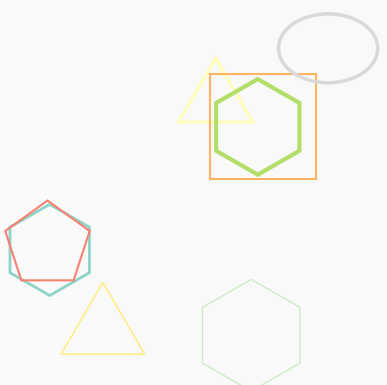[{"shape": "hexagon", "thickness": 2, "radius": 0.59, "center": [0.128, 0.351]}, {"shape": "triangle", "thickness": 2, "radius": 0.55, "center": [0.557, 0.738]}, {"shape": "pentagon", "thickness": 1.5, "radius": 0.57, "center": [0.123, 0.365]}, {"shape": "square", "thickness": 1.5, "radius": 0.68, "center": [0.679, 0.671]}, {"shape": "hexagon", "thickness": 3, "radius": 0.62, "center": [0.665, 0.67]}, {"shape": "oval", "thickness": 2.5, "radius": 0.64, "center": [0.847, 0.875]}, {"shape": "hexagon", "thickness": 1, "radius": 0.73, "center": [0.648, 0.129]}, {"shape": "triangle", "thickness": 1, "radius": 0.62, "center": [0.265, 0.142]}]